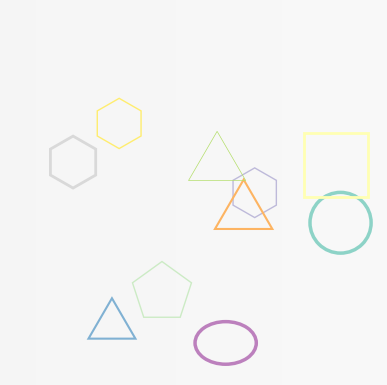[{"shape": "circle", "thickness": 2.5, "radius": 0.39, "center": [0.879, 0.421]}, {"shape": "square", "thickness": 2, "radius": 0.41, "center": [0.867, 0.572]}, {"shape": "hexagon", "thickness": 1, "radius": 0.32, "center": [0.657, 0.499]}, {"shape": "triangle", "thickness": 1.5, "radius": 0.35, "center": [0.289, 0.155]}, {"shape": "triangle", "thickness": 1.5, "radius": 0.43, "center": [0.629, 0.448]}, {"shape": "triangle", "thickness": 0.5, "radius": 0.43, "center": [0.56, 0.574]}, {"shape": "hexagon", "thickness": 2, "radius": 0.34, "center": [0.189, 0.579]}, {"shape": "oval", "thickness": 2.5, "radius": 0.4, "center": [0.582, 0.109]}, {"shape": "pentagon", "thickness": 1, "radius": 0.4, "center": [0.418, 0.241]}, {"shape": "hexagon", "thickness": 1, "radius": 0.33, "center": [0.308, 0.679]}]